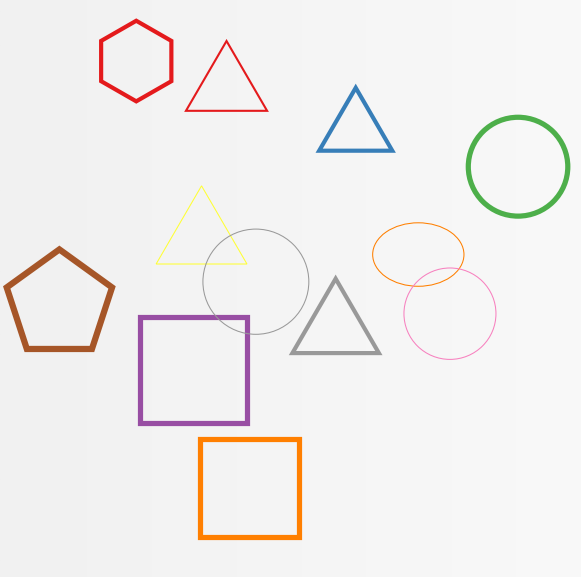[{"shape": "hexagon", "thickness": 2, "radius": 0.35, "center": [0.234, 0.893]}, {"shape": "triangle", "thickness": 1, "radius": 0.4, "center": [0.39, 0.848]}, {"shape": "triangle", "thickness": 2, "radius": 0.36, "center": [0.612, 0.774]}, {"shape": "circle", "thickness": 2.5, "radius": 0.43, "center": [0.891, 0.71]}, {"shape": "square", "thickness": 2.5, "radius": 0.46, "center": [0.332, 0.359]}, {"shape": "square", "thickness": 2.5, "radius": 0.43, "center": [0.429, 0.154]}, {"shape": "oval", "thickness": 0.5, "radius": 0.39, "center": [0.72, 0.558]}, {"shape": "triangle", "thickness": 0.5, "radius": 0.45, "center": [0.347, 0.587]}, {"shape": "pentagon", "thickness": 3, "radius": 0.48, "center": [0.102, 0.472]}, {"shape": "circle", "thickness": 0.5, "radius": 0.4, "center": [0.774, 0.456]}, {"shape": "triangle", "thickness": 2, "radius": 0.43, "center": [0.577, 0.431]}, {"shape": "circle", "thickness": 0.5, "radius": 0.46, "center": [0.44, 0.511]}]